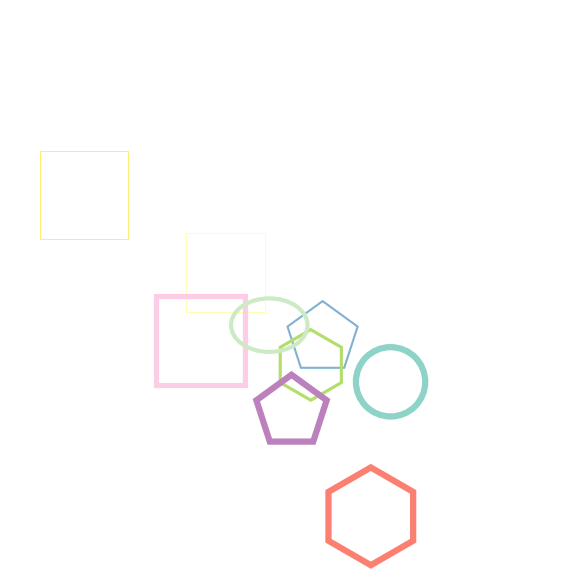[{"shape": "circle", "thickness": 3, "radius": 0.3, "center": [0.676, 0.338]}, {"shape": "square", "thickness": 0.5, "radius": 0.34, "center": [0.391, 0.527]}, {"shape": "hexagon", "thickness": 3, "radius": 0.42, "center": [0.642, 0.105]}, {"shape": "pentagon", "thickness": 1, "radius": 0.32, "center": [0.559, 0.414]}, {"shape": "hexagon", "thickness": 1.5, "radius": 0.31, "center": [0.538, 0.367]}, {"shape": "square", "thickness": 2.5, "radius": 0.39, "center": [0.347, 0.41]}, {"shape": "pentagon", "thickness": 3, "radius": 0.32, "center": [0.505, 0.286]}, {"shape": "oval", "thickness": 2, "radius": 0.33, "center": [0.466, 0.436]}, {"shape": "square", "thickness": 0.5, "radius": 0.38, "center": [0.145, 0.661]}]